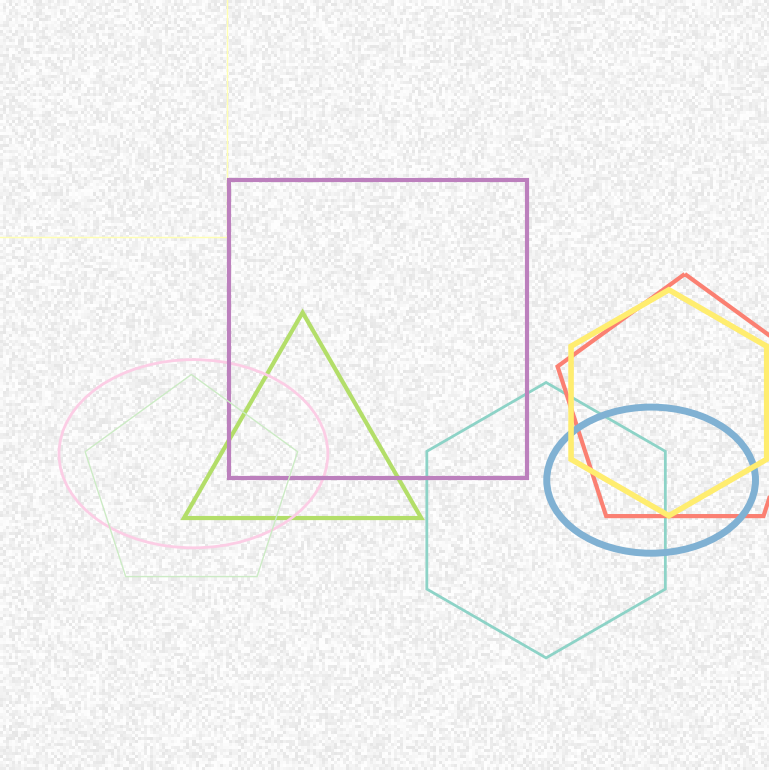[{"shape": "hexagon", "thickness": 1, "radius": 0.89, "center": [0.709, 0.324]}, {"shape": "square", "thickness": 0.5, "radius": 0.92, "center": [0.111, 0.877]}, {"shape": "pentagon", "thickness": 1.5, "radius": 0.87, "center": [0.889, 0.47]}, {"shape": "oval", "thickness": 2.5, "radius": 0.68, "center": [0.846, 0.376]}, {"shape": "triangle", "thickness": 1.5, "radius": 0.89, "center": [0.393, 0.416]}, {"shape": "oval", "thickness": 1, "radius": 0.87, "center": [0.251, 0.411]}, {"shape": "square", "thickness": 1.5, "radius": 0.97, "center": [0.491, 0.573]}, {"shape": "pentagon", "thickness": 0.5, "radius": 0.73, "center": [0.249, 0.369]}, {"shape": "hexagon", "thickness": 2, "radius": 0.73, "center": [0.869, 0.477]}]